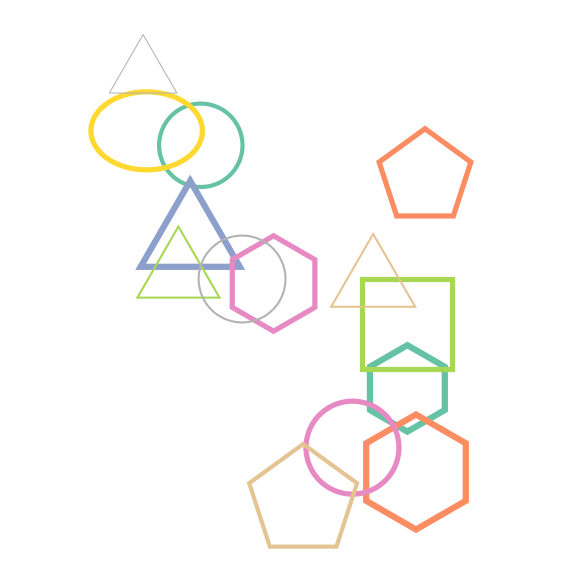[{"shape": "hexagon", "thickness": 3, "radius": 0.37, "center": [0.705, 0.327]}, {"shape": "circle", "thickness": 2, "radius": 0.36, "center": [0.348, 0.748]}, {"shape": "hexagon", "thickness": 3, "radius": 0.5, "center": [0.72, 0.182]}, {"shape": "pentagon", "thickness": 2.5, "radius": 0.42, "center": [0.736, 0.693]}, {"shape": "triangle", "thickness": 3, "radius": 0.5, "center": [0.329, 0.587]}, {"shape": "hexagon", "thickness": 2.5, "radius": 0.41, "center": [0.474, 0.508]}, {"shape": "circle", "thickness": 2.5, "radius": 0.4, "center": [0.61, 0.224]}, {"shape": "square", "thickness": 2.5, "radius": 0.39, "center": [0.704, 0.438]}, {"shape": "triangle", "thickness": 1, "radius": 0.41, "center": [0.309, 0.525]}, {"shape": "oval", "thickness": 2.5, "radius": 0.48, "center": [0.254, 0.773]}, {"shape": "pentagon", "thickness": 2, "radius": 0.49, "center": [0.525, 0.132]}, {"shape": "triangle", "thickness": 1, "radius": 0.42, "center": [0.646, 0.51]}, {"shape": "circle", "thickness": 1, "radius": 0.38, "center": [0.419, 0.516]}, {"shape": "triangle", "thickness": 0.5, "radius": 0.34, "center": [0.248, 0.872]}]